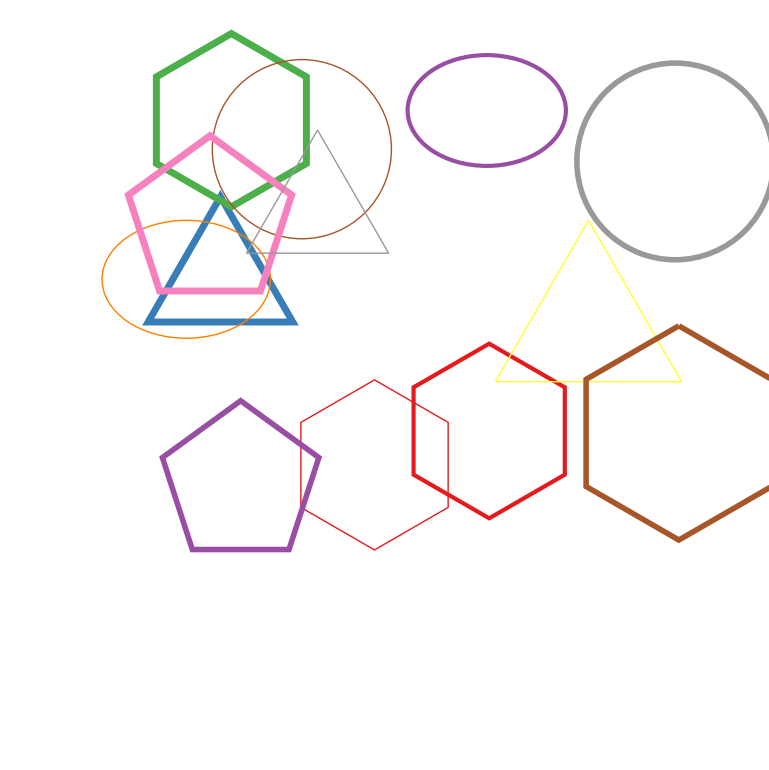[{"shape": "hexagon", "thickness": 1.5, "radius": 0.57, "center": [0.635, 0.44]}, {"shape": "hexagon", "thickness": 0.5, "radius": 0.55, "center": [0.486, 0.396]}, {"shape": "triangle", "thickness": 2.5, "radius": 0.54, "center": [0.286, 0.636]}, {"shape": "hexagon", "thickness": 2.5, "radius": 0.56, "center": [0.3, 0.844]}, {"shape": "oval", "thickness": 1.5, "radius": 0.51, "center": [0.632, 0.857]}, {"shape": "pentagon", "thickness": 2, "radius": 0.53, "center": [0.313, 0.373]}, {"shape": "oval", "thickness": 0.5, "radius": 0.55, "center": [0.242, 0.637]}, {"shape": "triangle", "thickness": 0.5, "radius": 0.7, "center": [0.764, 0.574]}, {"shape": "circle", "thickness": 0.5, "radius": 0.58, "center": [0.392, 0.806]}, {"shape": "hexagon", "thickness": 2, "radius": 0.7, "center": [0.882, 0.438]}, {"shape": "pentagon", "thickness": 2.5, "radius": 0.56, "center": [0.273, 0.712]}, {"shape": "circle", "thickness": 2, "radius": 0.64, "center": [0.877, 0.79]}, {"shape": "triangle", "thickness": 0.5, "radius": 0.53, "center": [0.412, 0.724]}]